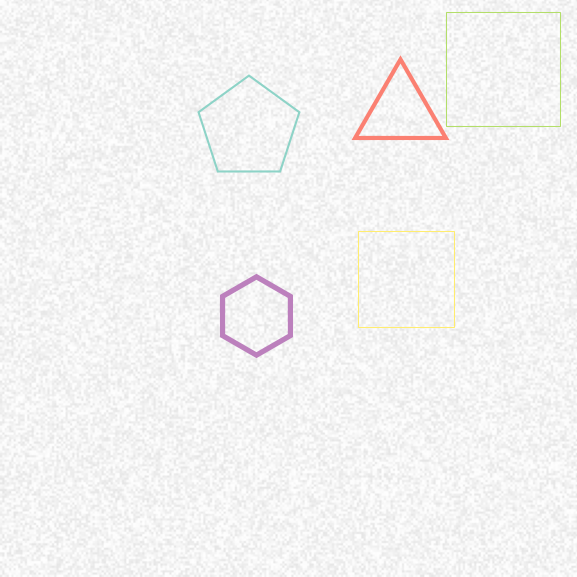[{"shape": "pentagon", "thickness": 1, "radius": 0.46, "center": [0.431, 0.776]}, {"shape": "triangle", "thickness": 2, "radius": 0.45, "center": [0.693, 0.806]}, {"shape": "square", "thickness": 0.5, "radius": 0.5, "center": [0.871, 0.88]}, {"shape": "hexagon", "thickness": 2.5, "radius": 0.34, "center": [0.444, 0.452]}, {"shape": "square", "thickness": 0.5, "radius": 0.42, "center": [0.703, 0.516]}]